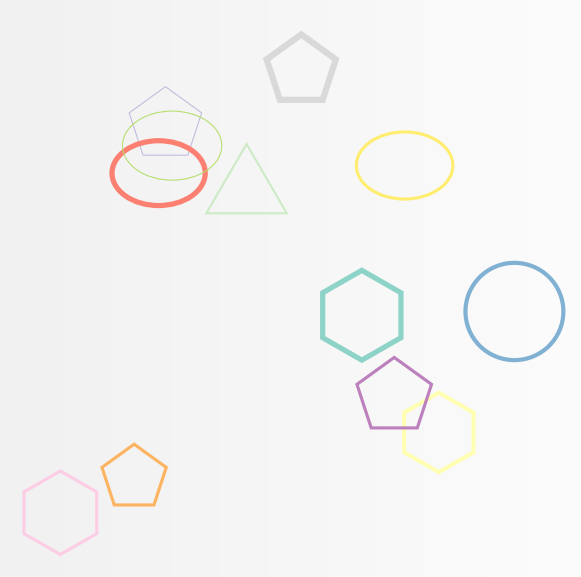[{"shape": "hexagon", "thickness": 2.5, "radius": 0.39, "center": [0.622, 0.453]}, {"shape": "hexagon", "thickness": 2, "radius": 0.34, "center": [0.755, 0.25]}, {"shape": "pentagon", "thickness": 0.5, "radius": 0.33, "center": [0.285, 0.783]}, {"shape": "oval", "thickness": 2.5, "radius": 0.4, "center": [0.273, 0.699]}, {"shape": "circle", "thickness": 2, "radius": 0.42, "center": [0.885, 0.46]}, {"shape": "pentagon", "thickness": 1.5, "radius": 0.29, "center": [0.231, 0.172]}, {"shape": "oval", "thickness": 0.5, "radius": 0.43, "center": [0.296, 0.747]}, {"shape": "hexagon", "thickness": 1.5, "radius": 0.36, "center": [0.104, 0.111]}, {"shape": "pentagon", "thickness": 3, "radius": 0.31, "center": [0.518, 0.877]}, {"shape": "pentagon", "thickness": 1.5, "radius": 0.34, "center": [0.678, 0.313]}, {"shape": "triangle", "thickness": 1, "radius": 0.4, "center": [0.424, 0.67]}, {"shape": "oval", "thickness": 1.5, "radius": 0.42, "center": [0.696, 0.713]}]